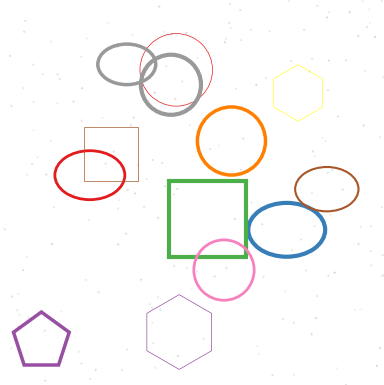[{"shape": "oval", "thickness": 2, "radius": 0.45, "center": [0.233, 0.545]}, {"shape": "circle", "thickness": 0.5, "radius": 0.47, "center": [0.458, 0.819]}, {"shape": "oval", "thickness": 3, "radius": 0.5, "center": [0.745, 0.403]}, {"shape": "square", "thickness": 3, "radius": 0.5, "center": [0.538, 0.431]}, {"shape": "pentagon", "thickness": 2.5, "radius": 0.38, "center": [0.107, 0.113]}, {"shape": "hexagon", "thickness": 0.5, "radius": 0.49, "center": [0.466, 0.138]}, {"shape": "circle", "thickness": 2.5, "radius": 0.44, "center": [0.601, 0.634]}, {"shape": "hexagon", "thickness": 0.5, "radius": 0.37, "center": [0.774, 0.759]}, {"shape": "oval", "thickness": 1.5, "radius": 0.41, "center": [0.849, 0.509]}, {"shape": "square", "thickness": 0.5, "radius": 0.35, "center": [0.288, 0.6]}, {"shape": "circle", "thickness": 2, "radius": 0.39, "center": [0.582, 0.299]}, {"shape": "oval", "thickness": 2.5, "radius": 0.38, "center": [0.329, 0.833]}, {"shape": "circle", "thickness": 3, "radius": 0.39, "center": [0.444, 0.78]}]